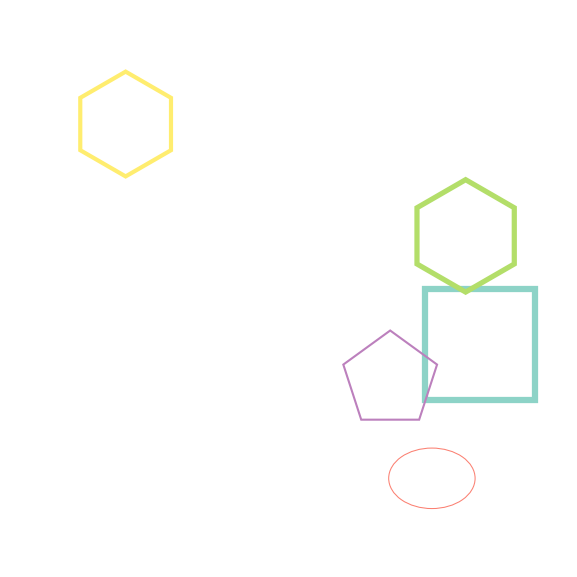[{"shape": "square", "thickness": 3, "radius": 0.48, "center": [0.831, 0.403]}, {"shape": "oval", "thickness": 0.5, "radius": 0.37, "center": [0.748, 0.171]}, {"shape": "hexagon", "thickness": 2.5, "radius": 0.49, "center": [0.806, 0.591]}, {"shape": "pentagon", "thickness": 1, "radius": 0.43, "center": [0.676, 0.341]}, {"shape": "hexagon", "thickness": 2, "radius": 0.45, "center": [0.218, 0.784]}]